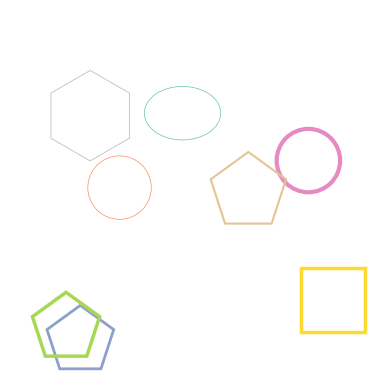[{"shape": "oval", "thickness": 0.5, "radius": 0.5, "center": [0.474, 0.706]}, {"shape": "circle", "thickness": 0.5, "radius": 0.41, "center": [0.311, 0.513]}, {"shape": "pentagon", "thickness": 2, "radius": 0.46, "center": [0.209, 0.116]}, {"shape": "circle", "thickness": 3, "radius": 0.41, "center": [0.801, 0.583]}, {"shape": "pentagon", "thickness": 2.5, "radius": 0.46, "center": [0.172, 0.149]}, {"shape": "square", "thickness": 2.5, "radius": 0.41, "center": [0.865, 0.221]}, {"shape": "pentagon", "thickness": 1.5, "radius": 0.51, "center": [0.645, 0.502]}, {"shape": "hexagon", "thickness": 0.5, "radius": 0.59, "center": [0.234, 0.7]}]